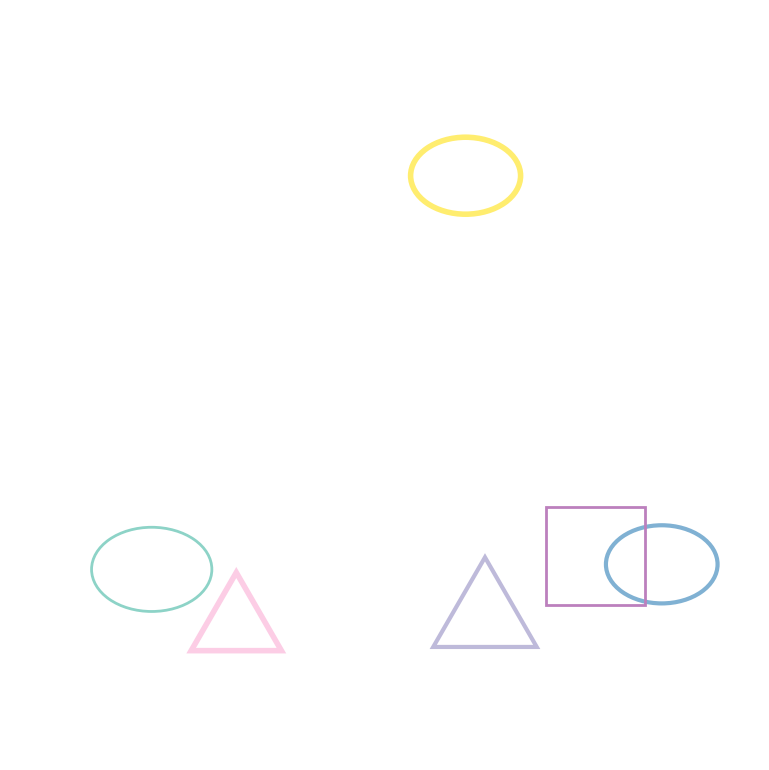[{"shape": "oval", "thickness": 1, "radius": 0.39, "center": [0.197, 0.261]}, {"shape": "triangle", "thickness": 1.5, "radius": 0.39, "center": [0.63, 0.199]}, {"shape": "oval", "thickness": 1.5, "radius": 0.36, "center": [0.859, 0.267]}, {"shape": "triangle", "thickness": 2, "radius": 0.34, "center": [0.307, 0.189]}, {"shape": "square", "thickness": 1, "radius": 0.32, "center": [0.773, 0.278]}, {"shape": "oval", "thickness": 2, "radius": 0.36, "center": [0.605, 0.772]}]